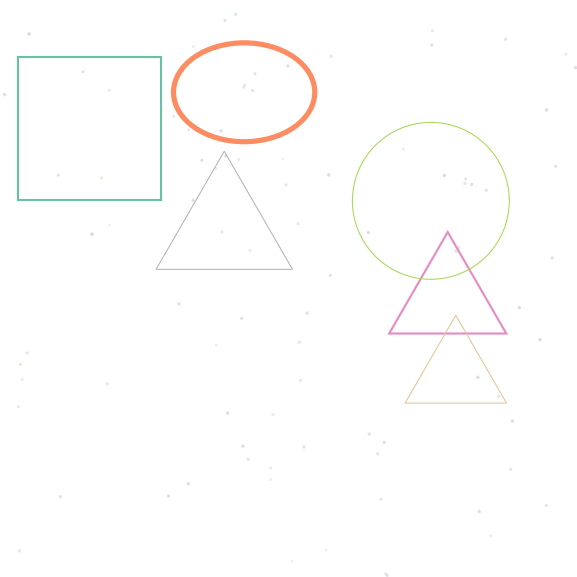[{"shape": "square", "thickness": 1, "radius": 0.62, "center": [0.155, 0.777]}, {"shape": "oval", "thickness": 2.5, "radius": 0.61, "center": [0.423, 0.839]}, {"shape": "triangle", "thickness": 1, "radius": 0.59, "center": [0.775, 0.48]}, {"shape": "circle", "thickness": 0.5, "radius": 0.68, "center": [0.746, 0.651]}, {"shape": "triangle", "thickness": 0.5, "radius": 0.51, "center": [0.789, 0.352]}, {"shape": "triangle", "thickness": 0.5, "radius": 0.68, "center": [0.388, 0.601]}]